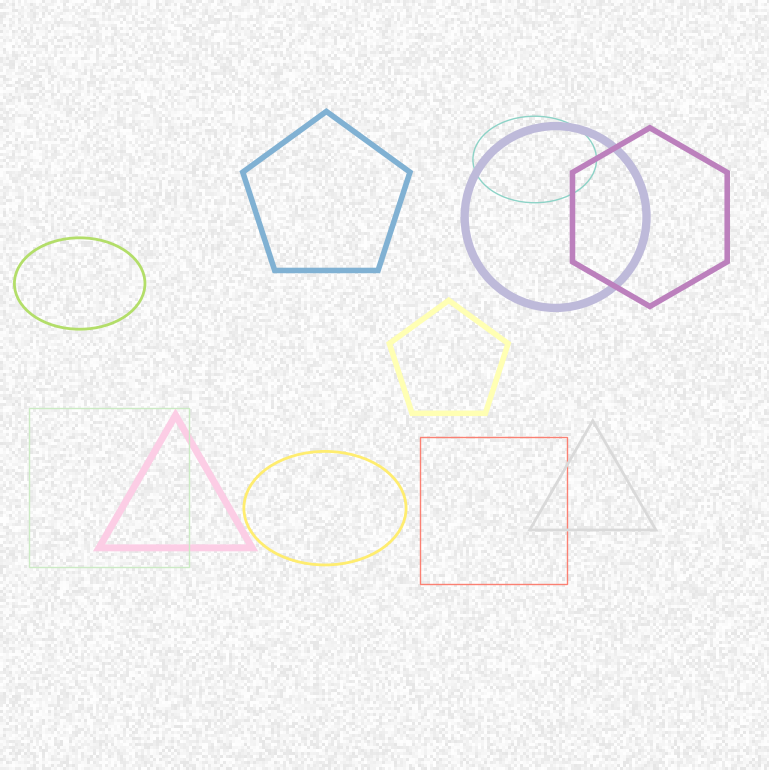[{"shape": "oval", "thickness": 0.5, "radius": 0.4, "center": [0.694, 0.793]}, {"shape": "pentagon", "thickness": 2, "radius": 0.41, "center": [0.583, 0.529]}, {"shape": "circle", "thickness": 3, "radius": 0.59, "center": [0.722, 0.718]}, {"shape": "square", "thickness": 0.5, "radius": 0.48, "center": [0.642, 0.337]}, {"shape": "pentagon", "thickness": 2, "radius": 0.57, "center": [0.424, 0.741]}, {"shape": "oval", "thickness": 1, "radius": 0.42, "center": [0.103, 0.632]}, {"shape": "triangle", "thickness": 2.5, "radius": 0.57, "center": [0.228, 0.346]}, {"shape": "triangle", "thickness": 1, "radius": 0.47, "center": [0.77, 0.359]}, {"shape": "hexagon", "thickness": 2, "radius": 0.58, "center": [0.844, 0.718]}, {"shape": "square", "thickness": 0.5, "radius": 0.52, "center": [0.141, 0.367]}, {"shape": "oval", "thickness": 1, "radius": 0.53, "center": [0.422, 0.34]}]